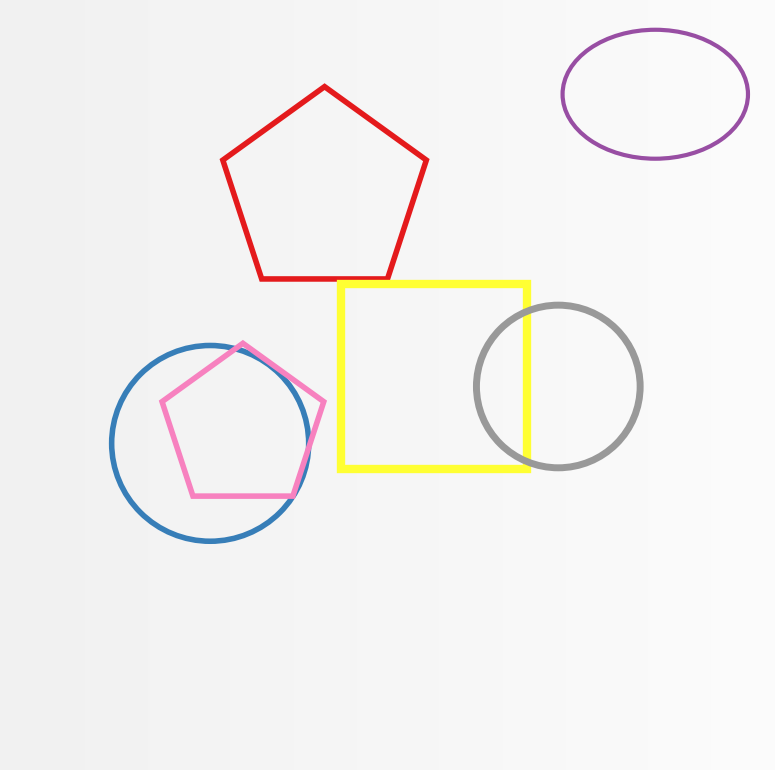[{"shape": "pentagon", "thickness": 2, "radius": 0.69, "center": [0.419, 0.749]}, {"shape": "circle", "thickness": 2, "radius": 0.64, "center": [0.271, 0.424]}, {"shape": "oval", "thickness": 1.5, "radius": 0.6, "center": [0.846, 0.878]}, {"shape": "square", "thickness": 3, "radius": 0.6, "center": [0.56, 0.511]}, {"shape": "pentagon", "thickness": 2, "radius": 0.55, "center": [0.313, 0.444]}, {"shape": "circle", "thickness": 2.5, "radius": 0.53, "center": [0.72, 0.498]}]